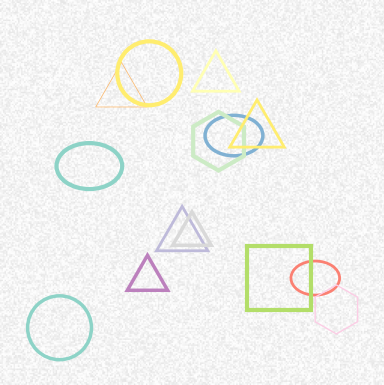[{"shape": "circle", "thickness": 2.5, "radius": 0.41, "center": [0.155, 0.149]}, {"shape": "oval", "thickness": 3, "radius": 0.43, "center": [0.232, 0.569]}, {"shape": "triangle", "thickness": 2, "radius": 0.35, "center": [0.561, 0.798]}, {"shape": "triangle", "thickness": 2, "radius": 0.38, "center": [0.473, 0.387]}, {"shape": "oval", "thickness": 2, "radius": 0.32, "center": [0.819, 0.278]}, {"shape": "oval", "thickness": 2.5, "radius": 0.38, "center": [0.608, 0.648]}, {"shape": "triangle", "thickness": 0.5, "radius": 0.39, "center": [0.316, 0.761]}, {"shape": "square", "thickness": 3, "radius": 0.42, "center": [0.725, 0.277]}, {"shape": "hexagon", "thickness": 1, "radius": 0.32, "center": [0.874, 0.196]}, {"shape": "triangle", "thickness": 2.5, "radius": 0.29, "center": [0.499, 0.392]}, {"shape": "triangle", "thickness": 2.5, "radius": 0.3, "center": [0.383, 0.276]}, {"shape": "hexagon", "thickness": 3, "radius": 0.38, "center": [0.568, 0.633]}, {"shape": "circle", "thickness": 3, "radius": 0.42, "center": [0.388, 0.81]}, {"shape": "triangle", "thickness": 2, "radius": 0.41, "center": [0.668, 0.659]}]